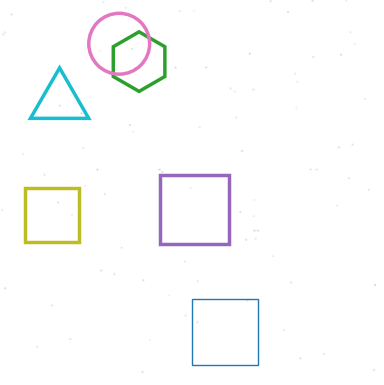[{"shape": "square", "thickness": 1, "radius": 0.43, "center": [0.584, 0.137]}, {"shape": "hexagon", "thickness": 2.5, "radius": 0.39, "center": [0.361, 0.84]}, {"shape": "square", "thickness": 2.5, "radius": 0.45, "center": [0.504, 0.455]}, {"shape": "circle", "thickness": 2.5, "radius": 0.4, "center": [0.31, 0.886]}, {"shape": "square", "thickness": 2.5, "radius": 0.35, "center": [0.135, 0.442]}, {"shape": "triangle", "thickness": 2.5, "radius": 0.44, "center": [0.155, 0.736]}]